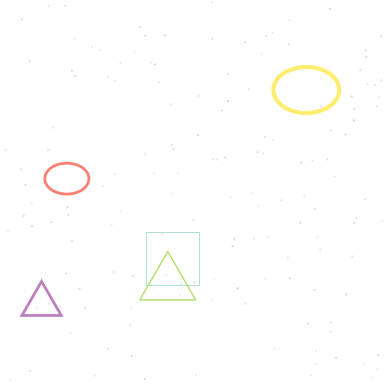[{"shape": "square", "thickness": 0.5, "radius": 0.34, "center": [0.448, 0.329]}, {"shape": "oval", "thickness": 2, "radius": 0.29, "center": [0.174, 0.536]}, {"shape": "triangle", "thickness": 1, "radius": 0.42, "center": [0.436, 0.263]}, {"shape": "triangle", "thickness": 2, "radius": 0.3, "center": [0.108, 0.21]}, {"shape": "oval", "thickness": 3, "radius": 0.43, "center": [0.796, 0.766]}]